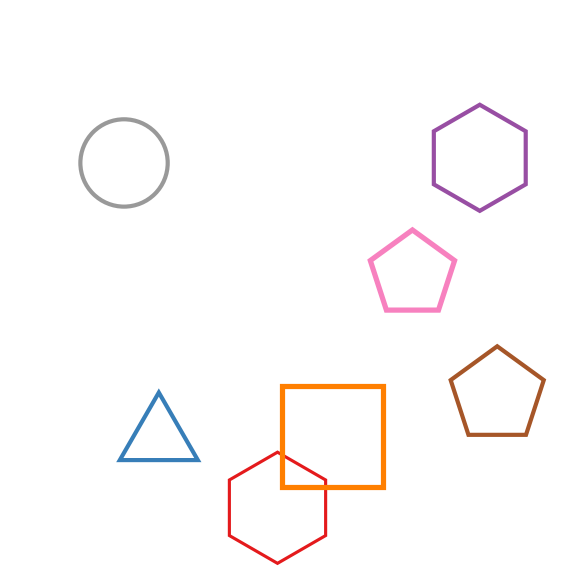[{"shape": "hexagon", "thickness": 1.5, "radius": 0.48, "center": [0.481, 0.12]}, {"shape": "triangle", "thickness": 2, "radius": 0.39, "center": [0.275, 0.241]}, {"shape": "hexagon", "thickness": 2, "radius": 0.46, "center": [0.831, 0.726]}, {"shape": "square", "thickness": 2.5, "radius": 0.44, "center": [0.576, 0.243]}, {"shape": "pentagon", "thickness": 2, "radius": 0.42, "center": [0.861, 0.315]}, {"shape": "pentagon", "thickness": 2.5, "radius": 0.38, "center": [0.714, 0.524]}, {"shape": "circle", "thickness": 2, "radius": 0.38, "center": [0.215, 0.717]}]